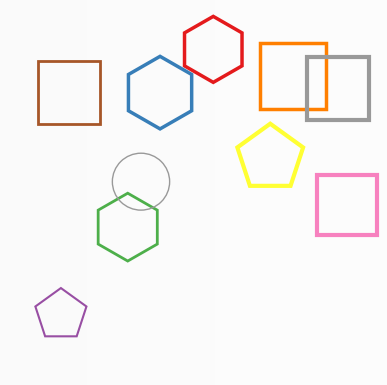[{"shape": "hexagon", "thickness": 2.5, "radius": 0.43, "center": [0.55, 0.872]}, {"shape": "hexagon", "thickness": 2.5, "radius": 0.47, "center": [0.413, 0.759]}, {"shape": "hexagon", "thickness": 2, "radius": 0.44, "center": [0.33, 0.41]}, {"shape": "pentagon", "thickness": 1.5, "radius": 0.35, "center": [0.157, 0.183]}, {"shape": "square", "thickness": 2.5, "radius": 0.43, "center": [0.756, 0.802]}, {"shape": "pentagon", "thickness": 3, "radius": 0.45, "center": [0.697, 0.589]}, {"shape": "square", "thickness": 2, "radius": 0.4, "center": [0.178, 0.76]}, {"shape": "square", "thickness": 3, "radius": 0.39, "center": [0.895, 0.467]}, {"shape": "circle", "thickness": 1, "radius": 0.37, "center": [0.364, 0.528]}, {"shape": "square", "thickness": 3, "radius": 0.4, "center": [0.872, 0.77]}]